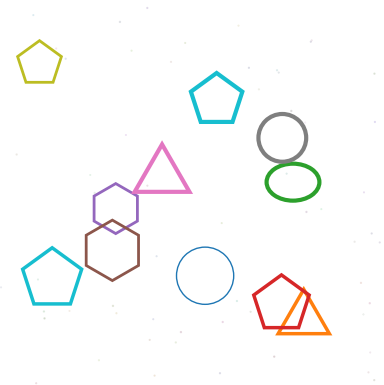[{"shape": "circle", "thickness": 1, "radius": 0.37, "center": [0.533, 0.284]}, {"shape": "triangle", "thickness": 2.5, "radius": 0.38, "center": [0.789, 0.172]}, {"shape": "oval", "thickness": 3, "radius": 0.34, "center": [0.761, 0.527]}, {"shape": "pentagon", "thickness": 2.5, "radius": 0.38, "center": [0.731, 0.21]}, {"shape": "hexagon", "thickness": 2, "radius": 0.32, "center": [0.301, 0.458]}, {"shape": "hexagon", "thickness": 2, "radius": 0.39, "center": [0.292, 0.35]}, {"shape": "triangle", "thickness": 3, "radius": 0.41, "center": [0.421, 0.543]}, {"shape": "circle", "thickness": 3, "radius": 0.31, "center": [0.733, 0.642]}, {"shape": "pentagon", "thickness": 2, "radius": 0.3, "center": [0.103, 0.835]}, {"shape": "pentagon", "thickness": 2.5, "radius": 0.4, "center": [0.136, 0.276]}, {"shape": "pentagon", "thickness": 3, "radius": 0.35, "center": [0.563, 0.74]}]